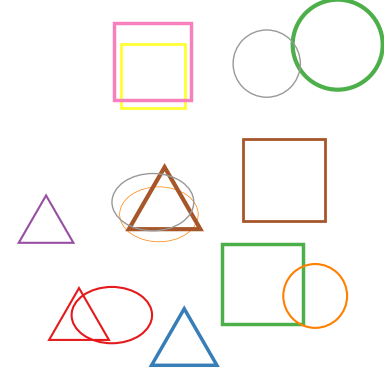[{"shape": "oval", "thickness": 1.5, "radius": 0.52, "center": [0.29, 0.182]}, {"shape": "triangle", "thickness": 1.5, "radius": 0.45, "center": [0.205, 0.162]}, {"shape": "triangle", "thickness": 2.5, "radius": 0.49, "center": [0.479, 0.1]}, {"shape": "square", "thickness": 2.5, "radius": 0.52, "center": [0.681, 0.262]}, {"shape": "circle", "thickness": 3, "radius": 0.58, "center": [0.877, 0.884]}, {"shape": "triangle", "thickness": 1.5, "radius": 0.41, "center": [0.12, 0.41]}, {"shape": "circle", "thickness": 1.5, "radius": 0.41, "center": [0.819, 0.231]}, {"shape": "oval", "thickness": 0.5, "radius": 0.51, "center": [0.413, 0.443]}, {"shape": "square", "thickness": 2, "radius": 0.41, "center": [0.398, 0.803]}, {"shape": "triangle", "thickness": 3, "radius": 0.54, "center": [0.428, 0.458]}, {"shape": "square", "thickness": 2, "radius": 0.53, "center": [0.736, 0.533]}, {"shape": "square", "thickness": 2.5, "radius": 0.5, "center": [0.396, 0.841]}, {"shape": "circle", "thickness": 1, "radius": 0.44, "center": [0.693, 0.835]}, {"shape": "oval", "thickness": 1, "radius": 0.53, "center": [0.397, 0.475]}]